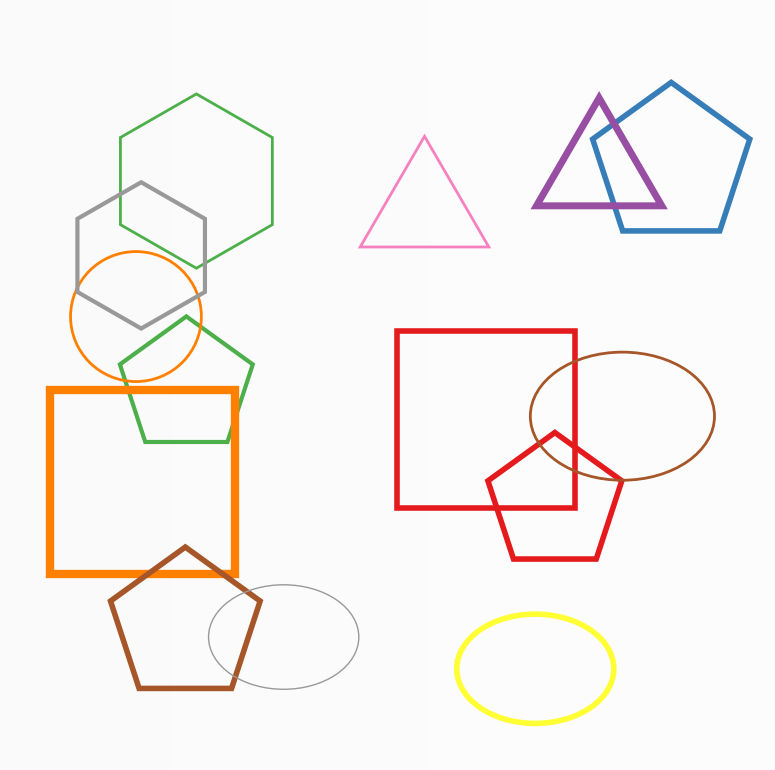[{"shape": "square", "thickness": 2, "radius": 0.57, "center": [0.627, 0.455]}, {"shape": "pentagon", "thickness": 2, "radius": 0.45, "center": [0.716, 0.347]}, {"shape": "pentagon", "thickness": 2, "radius": 0.53, "center": [0.866, 0.786]}, {"shape": "pentagon", "thickness": 1.5, "radius": 0.45, "center": [0.24, 0.499]}, {"shape": "hexagon", "thickness": 1, "radius": 0.57, "center": [0.253, 0.765]}, {"shape": "triangle", "thickness": 2.5, "radius": 0.47, "center": [0.773, 0.779]}, {"shape": "circle", "thickness": 1, "radius": 0.42, "center": [0.175, 0.589]}, {"shape": "square", "thickness": 3, "radius": 0.6, "center": [0.184, 0.374]}, {"shape": "oval", "thickness": 2, "radius": 0.51, "center": [0.691, 0.131]}, {"shape": "pentagon", "thickness": 2, "radius": 0.51, "center": [0.239, 0.188]}, {"shape": "oval", "thickness": 1, "radius": 0.59, "center": [0.803, 0.46]}, {"shape": "triangle", "thickness": 1, "radius": 0.48, "center": [0.548, 0.727]}, {"shape": "hexagon", "thickness": 1.5, "radius": 0.47, "center": [0.182, 0.668]}, {"shape": "oval", "thickness": 0.5, "radius": 0.48, "center": [0.366, 0.173]}]